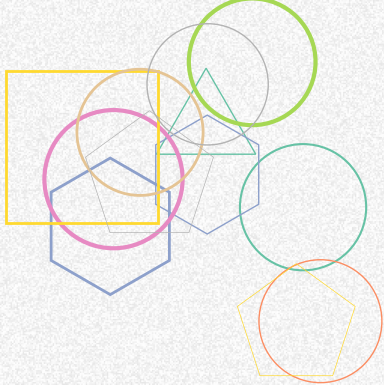[{"shape": "triangle", "thickness": 1, "radius": 0.74, "center": [0.535, 0.674]}, {"shape": "circle", "thickness": 1.5, "radius": 0.82, "center": [0.787, 0.462]}, {"shape": "circle", "thickness": 1, "radius": 0.8, "center": [0.832, 0.166]}, {"shape": "hexagon", "thickness": 2, "radius": 0.89, "center": [0.286, 0.412]}, {"shape": "hexagon", "thickness": 1, "radius": 0.77, "center": [0.538, 0.547]}, {"shape": "circle", "thickness": 3, "radius": 0.9, "center": [0.295, 0.535]}, {"shape": "circle", "thickness": 3, "radius": 0.82, "center": [0.655, 0.839]}, {"shape": "square", "thickness": 2, "radius": 0.99, "center": [0.212, 0.618]}, {"shape": "pentagon", "thickness": 0.5, "radius": 0.8, "center": [0.77, 0.154]}, {"shape": "circle", "thickness": 2, "radius": 0.82, "center": [0.364, 0.656]}, {"shape": "pentagon", "thickness": 0.5, "radius": 0.87, "center": [0.388, 0.538]}, {"shape": "circle", "thickness": 1, "radius": 0.79, "center": [0.539, 0.781]}]